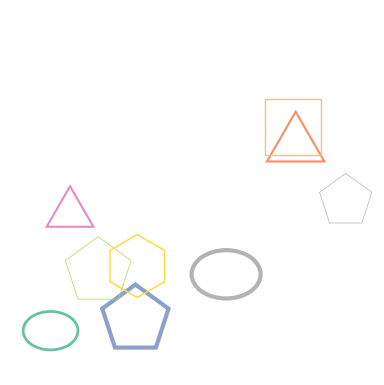[{"shape": "oval", "thickness": 2, "radius": 0.36, "center": [0.131, 0.141]}, {"shape": "triangle", "thickness": 1.5, "radius": 0.43, "center": [0.768, 0.624]}, {"shape": "pentagon", "thickness": 3, "radius": 0.45, "center": [0.352, 0.17]}, {"shape": "triangle", "thickness": 1.5, "radius": 0.35, "center": [0.182, 0.446]}, {"shape": "pentagon", "thickness": 0.5, "radius": 0.45, "center": [0.255, 0.296]}, {"shape": "hexagon", "thickness": 1, "radius": 0.41, "center": [0.356, 0.309]}, {"shape": "square", "thickness": 1, "radius": 0.36, "center": [0.761, 0.669]}, {"shape": "pentagon", "thickness": 0.5, "radius": 0.36, "center": [0.898, 0.479]}, {"shape": "oval", "thickness": 3, "radius": 0.45, "center": [0.587, 0.287]}]